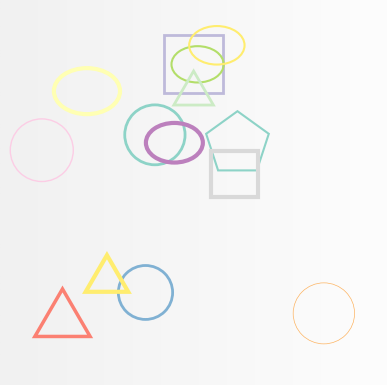[{"shape": "circle", "thickness": 2, "radius": 0.39, "center": [0.4, 0.65]}, {"shape": "pentagon", "thickness": 1.5, "radius": 0.43, "center": [0.613, 0.626]}, {"shape": "oval", "thickness": 3, "radius": 0.43, "center": [0.224, 0.763]}, {"shape": "square", "thickness": 2, "radius": 0.38, "center": [0.5, 0.834]}, {"shape": "triangle", "thickness": 2.5, "radius": 0.41, "center": [0.161, 0.167]}, {"shape": "circle", "thickness": 2, "radius": 0.35, "center": [0.375, 0.24]}, {"shape": "circle", "thickness": 0.5, "radius": 0.4, "center": [0.836, 0.186]}, {"shape": "oval", "thickness": 1.5, "radius": 0.34, "center": [0.51, 0.833]}, {"shape": "circle", "thickness": 1, "radius": 0.41, "center": [0.108, 0.61]}, {"shape": "square", "thickness": 3, "radius": 0.3, "center": [0.605, 0.548]}, {"shape": "oval", "thickness": 3, "radius": 0.37, "center": [0.45, 0.629]}, {"shape": "triangle", "thickness": 2, "radius": 0.29, "center": [0.5, 0.757]}, {"shape": "oval", "thickness": 1.5, "radius": 0.36, "center": [0.56, 0.882]}, {"shape": "triangle", "thickness": 3, "radius": 0.32, "center": [0.276, 0.274]}]